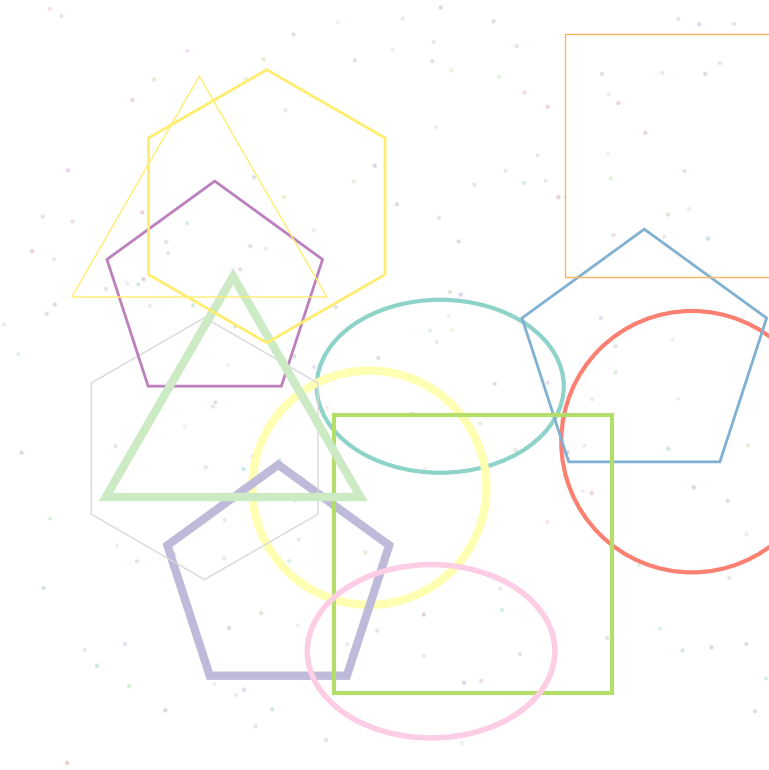[{"shape": "oval", "thickness": 1.5, "radius": 0.8, "center": [0.572, 0.498]}, {"shape": "circle", "thickness": 3, "radius": 0.76, "center": [0.48, 0.367]}, {"shape": "pentagon", "thickness": 3, "radius": 0.76, "center": [0.361, 0.245]}, {"shape": "circle", "thickness": 1.5, "radius": 0.85, "center": [0.899, 0.426]}, {"shape": "pentagon", "thickness": 1, "radius": 0.84, "center": [0.837, 0.535]}, {"shape": "square", "thickness": 0.5, "radius": 0.79, "center": [0.891, 0.798]}, {"shape": "square", "thickness": 1.5, "radius": 0.9, "center": [0.615, 0.28]}, {"shape": "oval", "thickness": 2, "radius": 0.8, "center": [0.56, 0.154]}, {"shape": "hexagon", "thickness": 0.5, "radius": 0.85, "center": [0.266, 0.417]}, {"shape": "pentagon", "thickness": 1, "radius": 0.74, "center": [0.279, 0.618]}, {"shape": "triangle", "thickness": 3, "radius": 0.95, "center": [0.303, 0.45]}, {"shape": "triangle", "thickness": 0.5, "radius": 0.96, "center": [0.259, 0.71]}, {"shape": "hexagon", "thickness": 1, "radius": 0.89, "center": [0.346, 0.732]}]